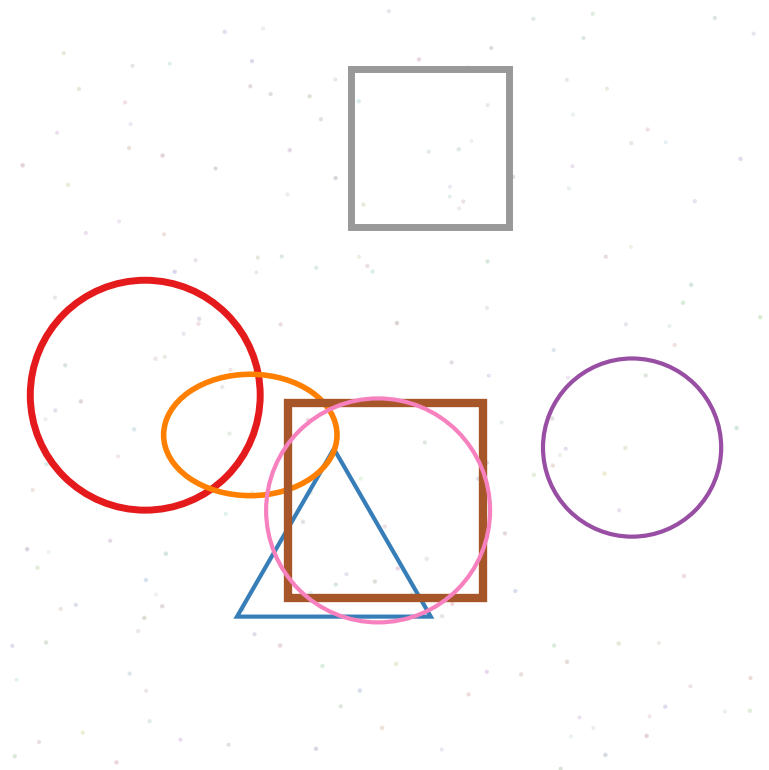[{"shape": "circle", "thickness": 2.5, "radius": 0.75, "center": [0.189, 0.487]}, {"shape": "triangle", "thickness": 1.5, "radius": 0.73, "center": [0.434, 0.272]}, {"shape": "circle", "thickness": 1.5, "radius": 0.58, "center": [0.821, 0.419]}, {"shape": "oval", "thickness": 2, "radius": 0.56, "center": [0.325, 0.435]}, {"shape": "square", "thickness": 3, "radius": 0.63, "center": [0.501, 0.35]}, {"shape": "circle", "thickness": 1.5, "radius": 0.73, "center": [0.491, 0.337]}, {"shape": "square", "thickness": 2.5, "radius": 0.51, "center": [0.558, 0.808]}]